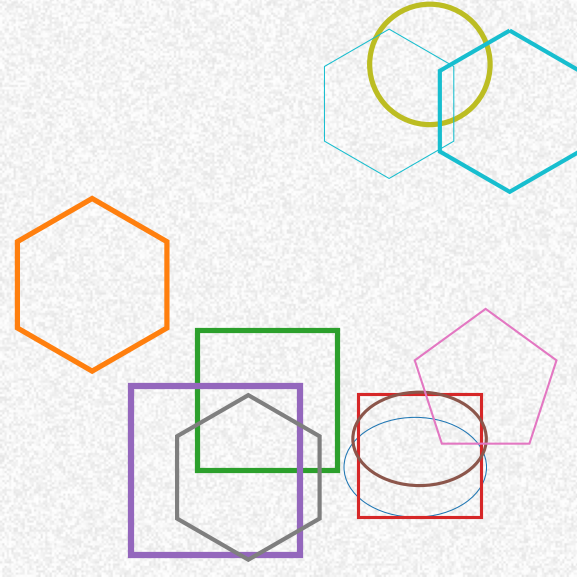[{"shape": "oval", "thickness": 0.5, "radius": 0.62, "center": [0.719, 0.19]}, {"shape": "hexagon", "thickness": 2.5, "radius": 0.75, "center": [0.16, 0.506]}, {"shape": "square", "thickness": 2.5, "radius": 0.6, "center": [0.462, 0.306]}, {"shape": "square", "thickness": 1.5, "radius": 0.53, "center": [0.726, 0.21]}, {"shape": "square", "thickness": 3, "radius": 0.73, "center": [0.374, 0.185]}, {"shape": "oval", "thickness": 1.5, "radius": 0.58, "center": [0.727, 0.239]}, {"shape": "pentagon", "thickness": 1, "radius": 0.65, "center": [0.841, 0.335]}, {"shape": "hexagon", "thickness": 2, "radius": 0.71, "center": [0.43, 0.172]}, {"shape": "circle", "thickness": 2.5, "radius": 0.52, "center": [0.744, 0.888]}, {"shape": "hexagon", "thickness": 0.5, "radius": 0.65, "center": [0.674, 0.819]}, {"shape": "hexagon", "thickness": 2, "radius": 0.7, "center": [0.883, 0.807]}]